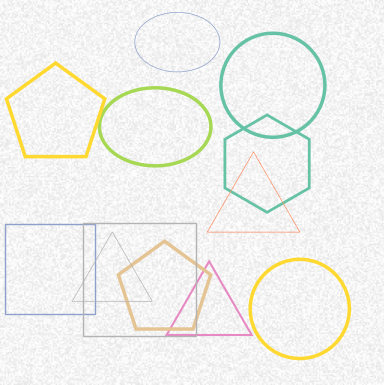[{"shape": "circle", "thickness": 2.5, "radius": 0.68, "center": [0.709, 0.779]}, {"shape": "hexagon", "thickness": 2, "radius": 0.63, "center": [0.694, 0.575]}, {"shape": "triangle", "thickness": 0.5, "radius": 0.7, "center": [0.659, 0.467]}, {"shape": "square", "thickness": 1, "radius": 0.59, "center": [0.131, 0.301]}, {"shape": "oval", "thickness": 0.5, "radius": 0.55, "center": [0.461, 0.891]}, {"shape": "triangle", "thickness": 1.5, "radius": 0.64, "center": [0.543, 0.194]}, {"shape": "oval", "thickness": 2.5, "radius": 0.72, "center": [0.403, 0.671]}, {"shape": "pentagon", "thickness": 2.5, "radius": 0.67, "center": [0.144, 0.702]}, {"shape": "circle", "thickness": 2.5, "radius": 0.64, "center": [0.779, 0.198]}, {"shape": "pentagon", "thickness": 2.5, "radius": 0.63, "center": [0.427, 0.247]}, {"shape": "triangle", "thickness": 0.5, "radius": 0.6, "center": [0.292, 0.277]}, {"shape": "square", "thickness": 1, "radius": 0.73, "center": [0.363, 0.274]}]